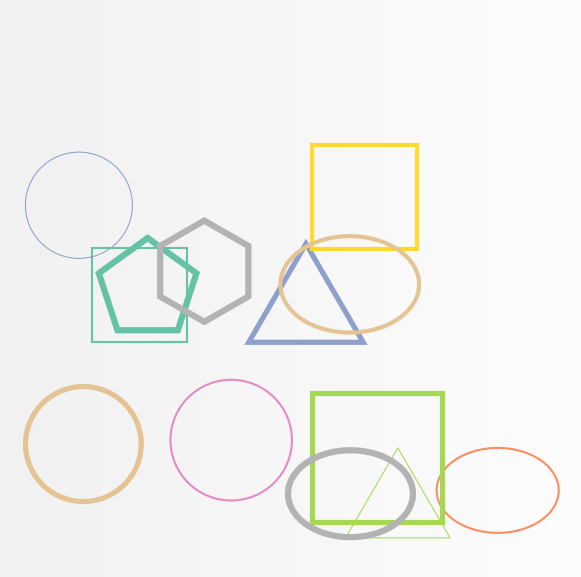[{"shape": "square", "thickness": 1, "radius": 0.41, "center": [0.241, 0.488]}, {"shape": "pentagon", "thickness": 3, "radius": 0.44, "center": [0.254, 0.499]}, {"shape": "oval", "thickness": 1, "radius": 0.53, "center": [0.856, 0.15]}, {"shape": "triangle", "thickness": 2.5, "radius": 0.57, "center": [0.526, 0.463]}, {"shape": "circle", "thickness": 0.5, "radius": 0.46, "center": [0.136, 0.644]}, {"shape": "circle", "thickness": 1, "radius": 0.52, "center": [0.398, 0.237]}, {"shape": "triangle", "thickness": 0.5, "radius": 0.52, "center": [0.684, 0.12]}, {"shape": "square", "thickness": 2.5, "radius": 0.56, "center": [0.648, 0.207]}, {"shape": "square", "thickness": 2, "radius": 0.45, "center": [0.627, 0.658]}, {"shape": "circle", "thickness": 2.5, "radius": 0.5, "center": [0.143, 0.23]}, {"shape": "oval", "thickness": 2, "radius": 0.6, "center": [0.602, 0.507]}, {"shape": "oval", "thickness": 3, "radius": 0.54, "center": [0.603, 0.144]}, {"shape": "hexagon", "thickness": 3, "radius": 0.44, "center": [0.351, 0.529]}]